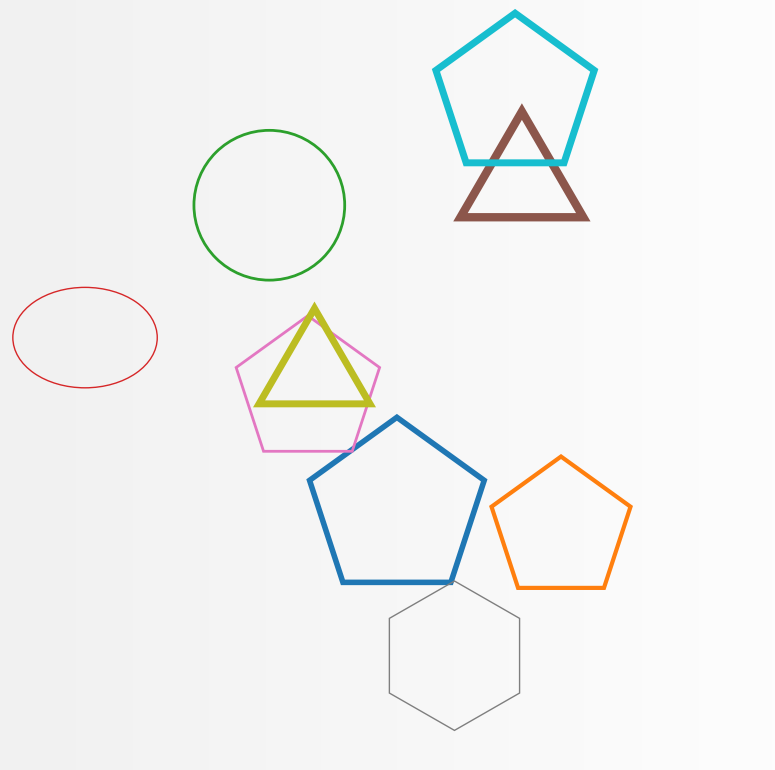[{"shape": "pentagon", "thickness": 2, "radius": 0.59, "center": [0.512, 0.34]}, {"shape": "pentagon", "thickness": 1.5, "radius": 0.47, "center": [0.724, 0.313]}, {"shape": "circle", "thickness": 1, "radius": 0.49, "center": [0.348, 0.733]}, {"shape": "oval", "thickness": 0.5, "radius": 0.47, "center": [0.11, 0.562]}, {"shape": "triangle", "thickness": 3, "radius": 0.46, "center": [0.673, 0.764]}, {"shape": "pentagon", "thickness": 1, "radius": 0.49, "center": [0.397, 0.493]}, {"shape": "hexagon", "thickness": 0.5, "radius": 0.48, "center": [0.586, 0.148]}, {"shape": "triangle", "thickness": 2.5, "radius": 0.41, "center": [0.406, 0.517]}, {"shape": "pentagon", "thickness": 2.5, "radius": 0.54, "center": [0.665, 0.875]}]